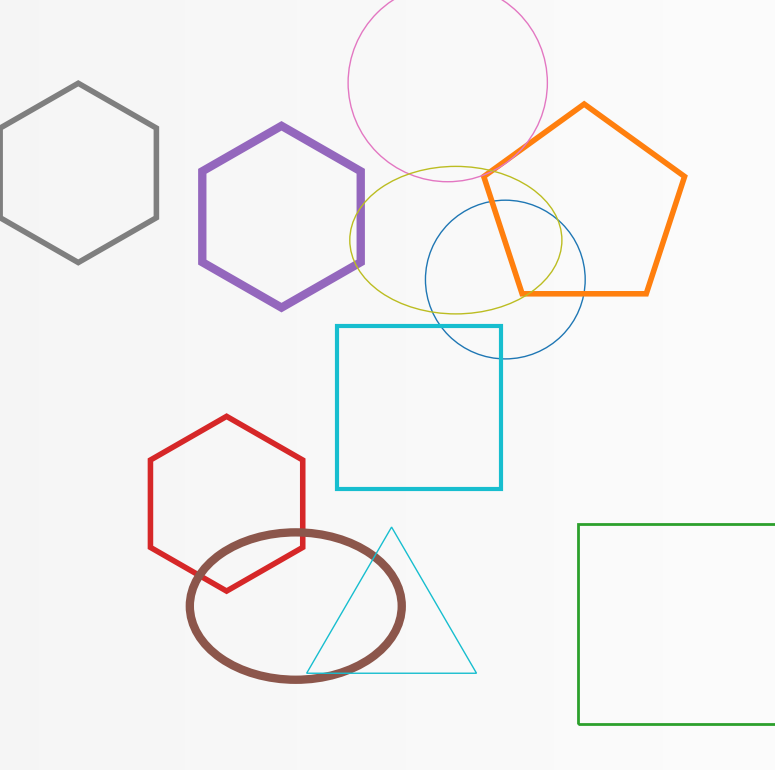[{"shape": "circle", "thickness": 0.5, "radius": 0.52, "center": [0.652, 0.637]}, {"shape": "pentagon", "thickness": 2, "radius": 0.68, "center": [0.754, 0.729]}, {"shape": "square", "thickness": 1, "radius": 0.65, "center": [0.877, 0.189]}, {"shape": "hexagon", "thickness": 2, "radius": 0.57, "center": [0.292, 0.346]}, {"shape": "hexagon", "thickness": 3, "radius": 0.59, "center": [0.363, 0.719]}, {"shape": "oval", "thickness": 3, "radius": 0.68, "center": [0.382, 0.213]}, {"shape": "circle", "thickness": 0.5, "radius": 0.64, "center": [0.578, 0.893]}, {"shape": "hexagon", "thickness": 2, "radius": 0.58, "center": [0.101, 0.775]}, {"shape": "oval", "thickness": 0.5, "radius": 0.68, "center": [0.588, 0.688]}, {"shape": "square", "thickness": 1.5, "radius": 0.53, "center": [0.541, 0.47]}, {"shape": "triangle", "thickness": 0.5, "radius": 0.63, "center": [0.505, 0.189]}]